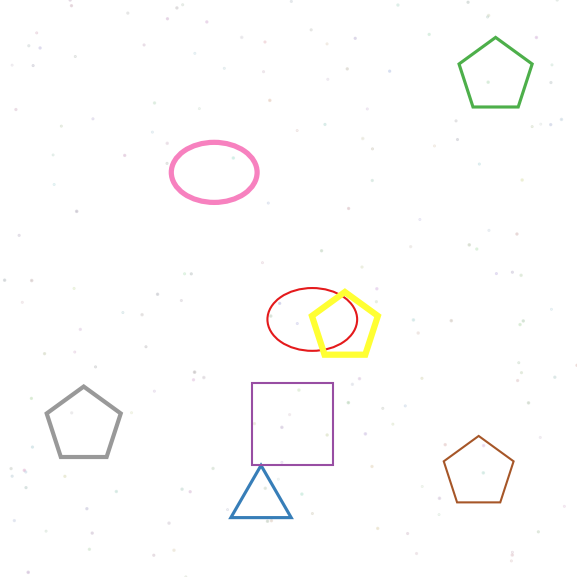[{"shape": "oval", "thickness": 1, "radius": 0.39, "center": [0.541, 0.446]}, {"shape": "triangle", "thickness": 1.5, "radius": 0.3, "center": [0.452, 0.133]}, {"shape": "pentagon", "thickness": 1.5, "radius": 0.33, "center": [0.858, 0.868]}, {"shape": "square", "thickness": 1, "radius": 0.35, "center": [0.507, 0.264]}, {"shape": "pentagon", "thickness": 3, "radius": 0.3, "center": [0.597, 0.434]}, {"shape": "pentagon", "thickness": 1, "radius": 0.32, "center": [0.829, 0.181]}, {"shape": "oval", "thickness": 2.5, "radius": 0.37, "center": [0.371, 0.701]}, {"shape": "pentagon", "thickness": 2, "radius": 0.34, "center": [0.145, 0.262]}]